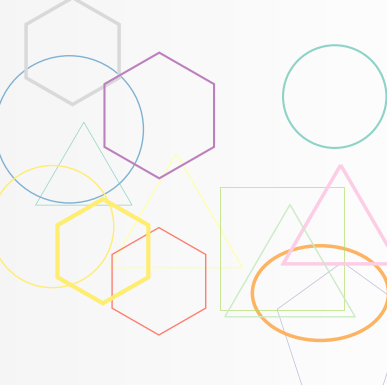[{"shape": "circle", "thickness": 1.5, "radius": 0.67, "center": [0.864, 0.749]}, {"shape": "triangle", "thickness": 0.5, "radius": 0.72, "center": [0.216, 0.539]}, {"shape": "triangle", "thickness": 1, "radius": 0.99, "center": [0.455, 0.404]}, {"shape": "pentagon", "thickness": 0.5, "radius": 0.89, "center": [0.884, 0.142]}, {"shape": "hexagon", "thickness": 1, "radius": 0.7, "center": [0.41, 0.269]}, {"shape": "circle", "thickness": 1, "radius": 0.96, "center": [0.179, 0.664]}, {"shape": "oval", "thickness": 2.5, "radius": 0.88, "center": [0.827, 0.239]}, {"shape": "square", "thickness": 0.5, "radius": 0.8, "center": [0.727, 0.354]}, {"shape": "triangle", "thickness": 2.5, "radius": 0.86, "center": [0.879, 0.4]}, {"shape": "hexagon", "thickness": 2.5, "radius": 0.69, "center": [0.187, 0.867]}, {"shape": "hexagon", "thickness": 1.5, "radius": 0.82, "center": [0.411, 0.7]}, {"shape": "triangle", "thickness": 1, "radius": 0.97, "center": [0.748, 0.274]}, {"shape": "circle", "thickness": 1, "radius": 0.79, "center": [0.135, 0.411]}, {"shape": "hexagon", "thickness": 3, "radius": 0.68, "center": [0.266, 0.348]}]